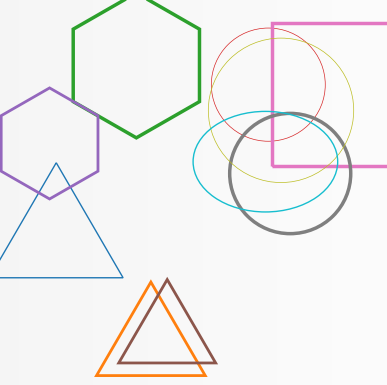[{"shape": "triangle", "thickness": 1, "radius": 1.0, "center": [0.145, 0.378]}, {"shape": "triangle", "thickness": 2, "radius": 0.81, "center": [0.389, 0.105]}, {"shape": "hexagon", "thickness": 2.5, "radius": 0.94, "center": [0.352, 0.83]}, {"shape": "circle", "thickness": 0.5, "radius": 0.74, "center": [0.692, 0.78]}, {"shape": "hexagon", "thickness": 2, "radius": 0.72, "center": [0.128, 0.627]}, {"shape": "triangle", "thickness": 2, "radius": 0.72, "center": [0.432, 0.129]}, {"shape": "square", "thickness": 2.5, "radius": 0.93, "center": [0.887, 0.754]}, {"shape": "circle", "thickness": 2.5, "radius": 0.78, "center": [0.749, 0.549]}, {"shape": "circle", "thickness": 0.5, "radius": 0.94, "center": [0.725, 0.713]}, {"shape": "oval", "thickness": 1, "radius": 0.93, "center": [0.685, 0.58]}]